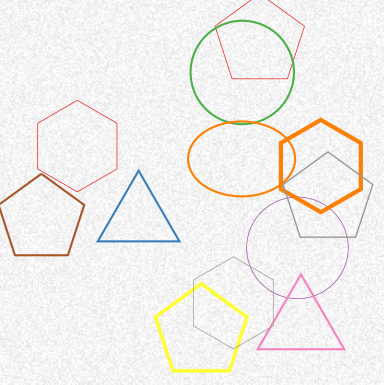[{"shape": "pentagon", "thickness": 0.5, "radius": 0.61, "center": [0.675, 0.894]}, {"shape": "hexagon", "thickness": 0.5, "radius": 0.59, "center": [0.201, 0.621]}, {"shape": "triangle", "thickness": 1.5, "radius": 0.61, "center": [0.36, 0.434]}, {"shape": "circle", "thickness": 1.5, "radius": 0.67, "center": [0.629, 0.812]}, {"shape": "circle", "thickness": 0.5, "radius": 0.66, "center": [0.773, 0.356]}, {"shape": "hexagon", "thickness": 3, "radius": 0.6, "center": [0.833, 0.569]}, {"shape": "oval", "thickness": 1.5, "radius": 0.7, "center": [0.628, 0.587]}, {"shape": "pentagon", "thickness": 2.5, "radius": 0.62, "center": [0.523, 0.138]}, {"shape": "pentagon", "thickness": 1.5, "radius": 0.58, "center": [0.108, 0.432]}, {"shape": "triangle", "thickness": 1.5, "radius": 0.65, "center": [0.782, 0.158]}, {"shape": "hexagon", "thickness": 0.5, "radius": 0.6, "center": [0.606, 0.213]}, {"shape": "pentagon", "thickness": 1, "radius": 0.61, "center": [0.852, 0.483]}]